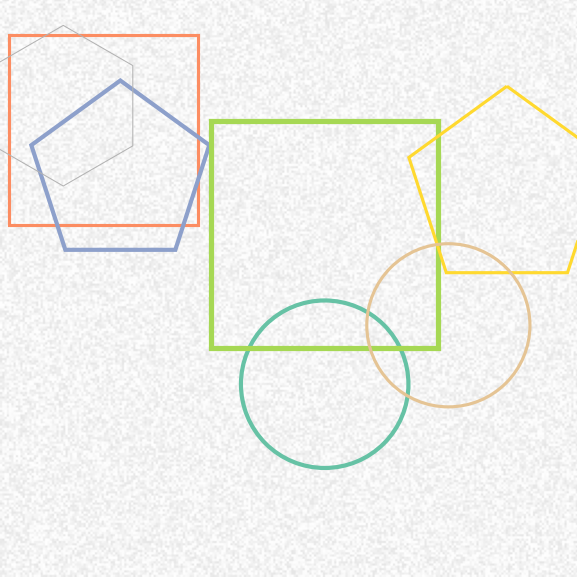[{"shape": "circle", "thickness": 2, "radius": 0.73, "center": [0.562, 0.334]}, {"shape": "square", "thickness": 1.5, "radius": 0.82, "center": [0.179, 0.774]}, {"shape": "pentagon", "thickness": 2, "radius": 0.81, "center": [0.208, 0.698]}, {"shape": "square", "thickness": 2.5, "radius": 0.98, "center": [0.562, 0.593]}, {"shape": "pentagon", "thickness": 1.5, "radius": 0.89, "center": [0.878, 0.671]}, {"shape": "circle", "thickness": 1.5, "radius": 0.71, "center": [0.776, 0.436]}, {"shape": "hexagon", "thickness": 0.5, "radius": 0.7, "center": [0.11, 0.816]}]